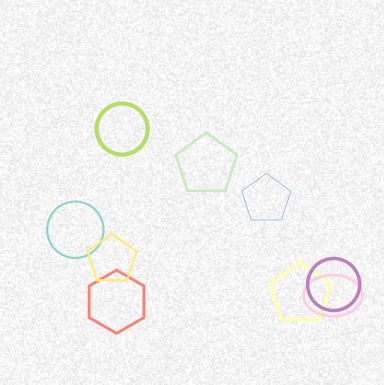[{"shape": "circle", "thickness": 1.5, "radius": 0.37, "center": [0.196, 0.403]}, {"shape": "pentagon", "thickness": 2.5, "radius": 0.41, "center": [0.78, 0.236]}, {"shape": "hexagon", "thickness": 2, "radius": 0.41, "center": [0.303, 0.216]}, {"shape": "pentagon", "thickness": 0.5, "radius": 0.33, "center": [0.692, 0.483]}, {"shape": "circle", "thickness": 3, "radius": 0.33, "center": [0.317, 0.665]}, {"shape": "oval", "thickness": 2, "radius": 0.38, "center": [0.865, 0.232]}, {"shape": "circle", "thickness": 2.5, "radius": 0.34, "center": [0.867, 0.261]}, {"shape": "pentagon", "thickness": 2, "radius": 0.42, "center": [0.536, 0.572]}, {"shape": "pentagon", "thickness": 1.5, "radius": 0.33, "center": [0.291, 0.326]}]